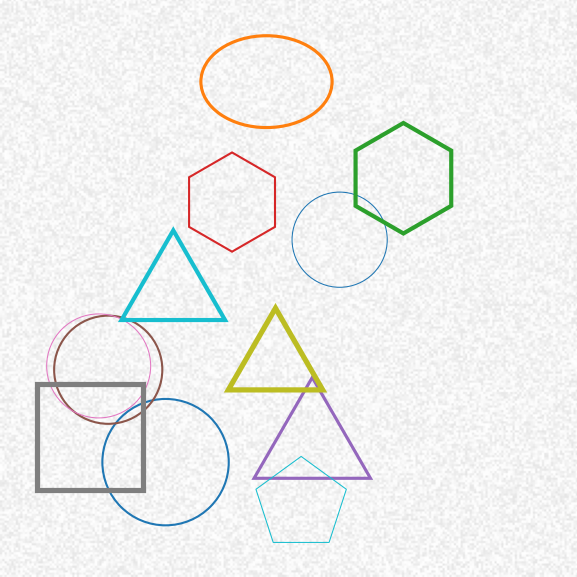[{"shape": "circle", "thickness": 0.5, "radius": 0.41, "center": [0.588, 0.584]}, {"shape": "circle", "thickness": 1, "radius": 0.55, "center": [0.287, 0.199]}, {"shape": "oval", "thickness": 1.5, "radius": 0.57, "center": [0.461, 0.858]}, {"shape": "hexagon", "thickness": 2, "radius": 0.48, "center": [0.699, 0.691]}, {"shape": "hexagon", "thickness": 1, "radius": 0.43, "center": [0.402, 0.649]}, {"shape": "triangle", "thickness": 1.5, "radius": 0.58, "center": [0.541, 0.229]}, {"shape": "circle", "thickness": 1, "radius": 0.47, "center": [0.187, 0.359]}, {"shape": "circle", "thickness": 0.5, "radius": 0.45, "center": [0.171, 0.365]}, {"shape": "square", "thickness": 2.5, "radius": 0.46, "center": [0.156, 0.242]}, {"shape": "triangle", "thickness": 2.5, "radius": 0.47, "center": [0.477, 0.371]}, {"shape": "triangle", "thickness": 2, "radius": 0.52, "center": [0.3, 0.497]}, {"shape": "pentagon", "thickness": 0.5, "radius": 0.41, "center": [0.521, 0.126]}]